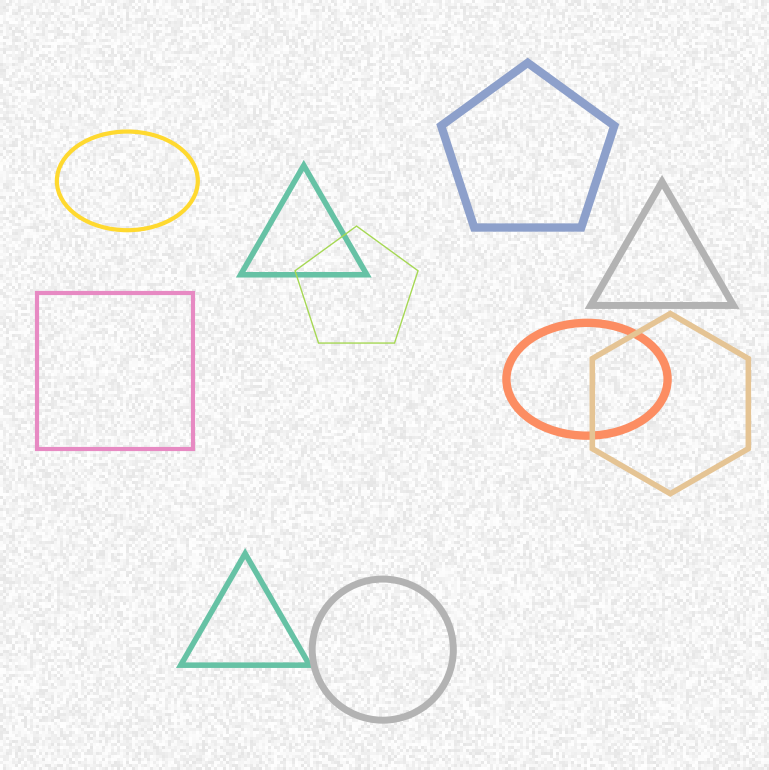[{"shape": "triangle", "thickness": 2, "radius": 0.48, "center": [0.318, 0.184]}, {"shape": "triangle", "thickness": 2, "radius": 0.47, "center": [0.394, 0.691]}, {"shape": "oval", "thickness": 3, "radius": 0.52, "center": [0.762, 0.507]}, {"shape": "pentagon", "thickness": 3, "radius": 0.59, "center": [0.685, 0.8]}, {"shape": "square", "thickness": 1.5, "radius": 0.51, "center": [0.15, 0.518]}, {"shape": "pentagon", "thickness": 0.5, "radius": 0.42, "center": [0.463, 0.622]}, {"shape": "oval", "thickness": 1.5, "radius": 0.46, "center": [0.165, 0.765]}, {"shape": "hexagon", "thickness": 2, "radius": 0.58, "center": [0.871, 0.476]}, {"shape": "circle", "thickness": 2.5, "radius": 0.46, "center": [0.497, 0.156]}, {"shape": "triangle", "thickness": 2.5, "radius": 0.54, "center": [0.86, 0.657]}]